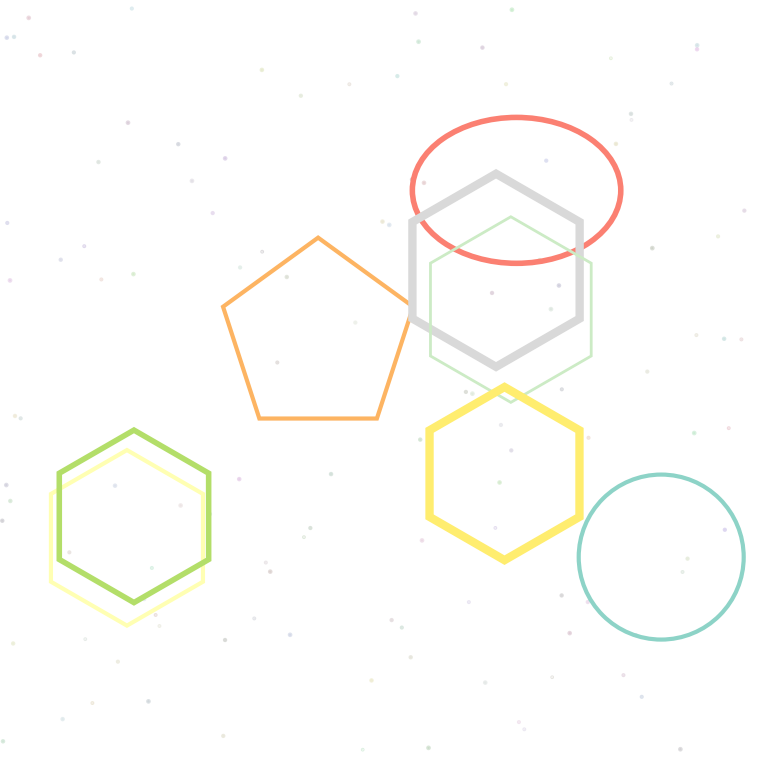[{"shape": "circle", "thickness": 1.5, "radius": 0.54, "center": [0.859, 0.277]}, {"shape": "hexagon", "thickness": 1.5, "radius": 0.57, "center": [0.165, 0.302]}, {"shape": "oval", "thickness": 2, "radius": 0.68, "center": [0.671, 0.753]}, {"shape": "pentagon", "thickness": 1.5, "radius": 0.65, "center": [0.413, 0.562]}, {"shape": "hexagon", "thickness": 2, "radius": 0.56, "center": [0.174, 0.329]}, {"shape": "hexagon", "thickness": 3, "radius": 0.63, "center": [0.644, 0.649]}, {"shape": "hexagon", "thickness": 1, "radius": 0.6, "center": [0.663, 0.598]}, {"shape": "hexagon", "thickness": 3, "radius": 0.56, "center": [0.655, 0.385]}]